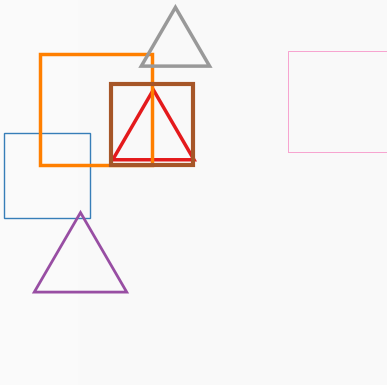[{"shape": "triangle", "thickness": 2.5, "radius": 0.61, "center": [0.396, 0.646]}, {"shape": "square", "thickness": 1, "radius": 0.55, "center": [0.122, 0.545]}, {"shape": "triangle", "thickness": 2, "radius": 0.69, "center": [0.208, 0.31]}, {"shape": "square", "thickness": 2.5, "radius": 0.72, "center": [0.247, 0.715]}, {"shape": "square", "thickness": 3, "radius": 0.53, "center": [0.392, 0.676]}, {"shape": "square", "thickness": 0.5, "radius": 0.66, "center": [0.873, 0.737]}, {"shape": "triangle", "thickness": 2.5, "radius": 0.51, "center": [0.453, 0.879]}]